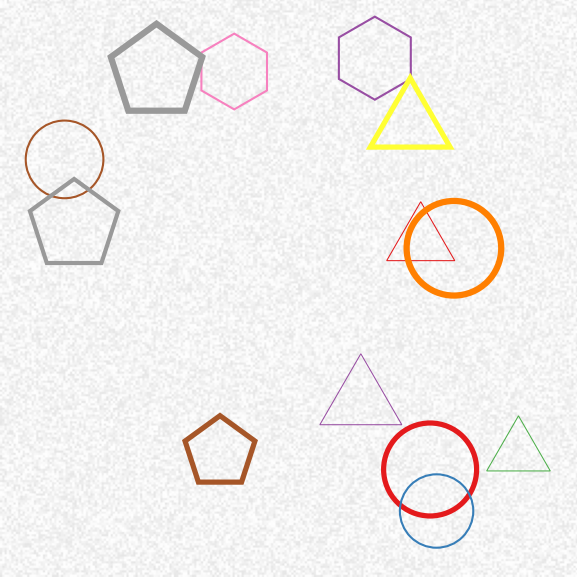[{"shape": "circle", "thickness": 2.5, "radius": 0.4, "center": [0.745, 0.186]}, {"shape": "triangle", "thickness": 0.5, "radius": 0.34, "center": [0.729, 0.582]}, {"shape": "circle", "thickness": 1, "radius": 0.32, "center": [0.756, 0.114]}, {"shape": "triangle", "thickness": 0.5, "radius": 0.32, "center": [0.898, 0.215]}, {"shape": "hexagon", "thickness": 1, "radius": 0.36, "center": [0.649, 0.898]}, {"shape": "triangle", "thickness": 0.5, "radius": 0.41, "center": [0.625, 0.305]}, {"shape": "circle", "thickness": 3, "radius": 0.41, "center": [0.786, 0.569]}, {"shape": "triangle", "thickness": 2.5, "radius": 0.4, "center": [0.71, 0.784]}, {"shape": "circle", "thickness": 1, "radius": 0.34, "center": [0.112, 0.723]}, {"shape": "pentagon", "thickness": 2.5, "radius": 0.32, "center": [0.381, 0.216]}, {"shape": "hexagon", "thickness": 1, "radius": 0.33, "center": [0.406, 0.875]}, {"shape": "pentagon", "thickness": 3, "radius": 0.42, "center": [0.271, 0.875]}, {"shape": "pentagon", "thickness": 2, "radius": 0.4, "center": [0.128, 0.609]}]